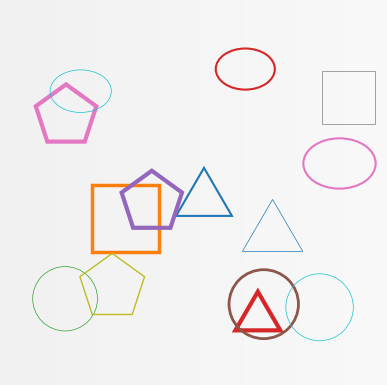[{"shape": "triangle", "thickness": 0.5, "radius": 0.45, "center": [0.703, 0.392]}, {"shape": "triangle", "thickness": 1.5, "radius": 0.42, "center": [0.526, 0.481]}, {"shape": "square", "thickness": 2.5, "radius": 0.43, "center": [0.325, 0.433]}, {"shape": "circle", "thickness": 0.5, "radius": 0.42, "center": [0.168, 0.224]}, {"shape": "triangle", "thickness": 3, "radius": 0.33, "center": [0.665, 0.175]}, {"shape": "oval", "thickness": 1.5, "radius": 0.38, "center": [0.633, 0.821]}, {"shape": "pentagon", "thickness": 3, "radius": 0.41, "center": [0.392, 0.475]}, {"shape": "circle", "thickness": 2, "radius": 0.45, "center": [0.681, 0.21]}, {"shape": "oval", "thickness": 1.5, "radius": 0.47, "center": [0.876, 0.575]}, {"shape": "pentagon", "thickness": 3, "radius": 0.41, "center": [0.17, 0.699]}, {"shape": "square", "thickness": 0.5, "radius": 0.34, "center": [0.899, 0.747]}, {"shape": "pentagon", "thickness": 1, "radius": 0.44, "center": [0.29, 0.254]}, {"shape": "oval", "thickness": 0.5, "radius": 0.4, "center": [0.208, 0.763]}, {"shape": "circle", "thickness": 0.5, "radius": 0.44, "center": [0.825, 0.202]}]